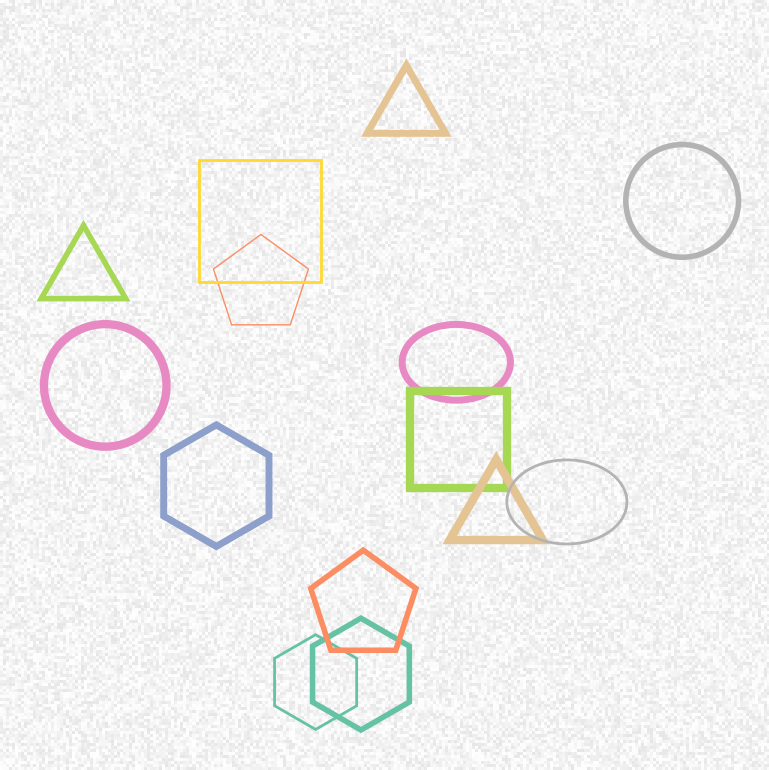[{"shape": "hexagon", "thickness": 2, "radius": 0.36, "center": [0.469, 0.125]}, {"shape": "hexagon", "thickness": 1, "radius": 0.31, "center": [0.41, 0.114]}, {"shape": "pentagon", "thickness": 0.5, "radius": 0.32, "center": [0.339, 0.631]}, {"shape": "pentagon", "thickness": 2, "radius": 0.36, "center": [0.472, 0.214]}, {"shape": "hexagon", "thickness": 2.5, "radius": 0.39, "center": [0.281, 0.369]}, {"shape": "circle", "thickness": 3, "radius": 0.4, "center": [0.137, 0.499]}, {"shape": "oval", "thickness": 2.5, "radius": 0.35, "center": [0.593, 0.529]}, {"shape": "triangle", "thickness": 2, "radius": 0.32, "center": [0.108, 0.644]}, {"shape": "square", "thickness": 3, "radius": 0.31, "center": [0.596, 0.429]}, {"shape": "square", "thickness": 1, "radius": 0.4, "center": [0.337, 0.712]}, {"shape": "triangle", "thickness": 2.5, "radius": 0.29, "center": [0.528, 0.856]}, {"shape": "triangle", "thickness": 3, "radius": 0.35, "center": [0.644, 0.334]}, {"shape": "oval", "thickness": 1, "radius": 0.39, "center": [0.736, 0.348]}, {"shape": "circle", "thickness": 2, "radius": 0.37, "center": [0.886, 0.739]}]